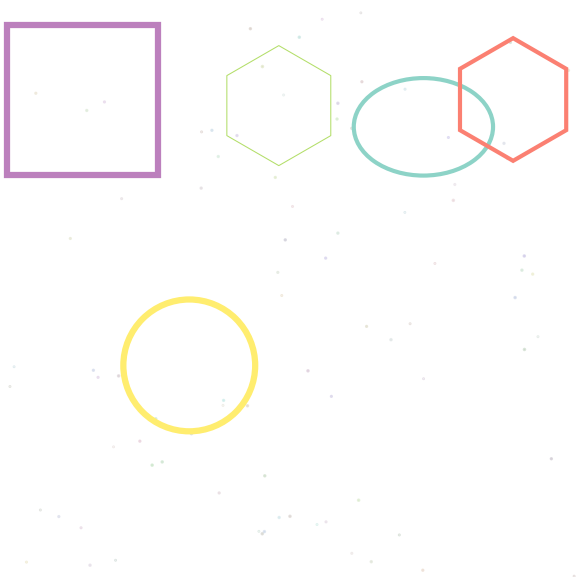[{"shape": "oval", "thickness": 2, "radius": 0.6, "center": [0.733, 0.78]}, {"shape": "hexagon", "thickness": 2, "radius": 0.53, "center": [0.888, 0.827]}, {"shape": "hexagon", "thickness": 0.5, "radius": 0.52, "center": [0.483, 0.816]}, {"shape": "square", "thickness": 3, "radius": 0.65, "center": [0.143, 0.826]}, {"shape": "circle", "thickness": 3, "radius": 0.57, "center": [0.328, 0.366]}]